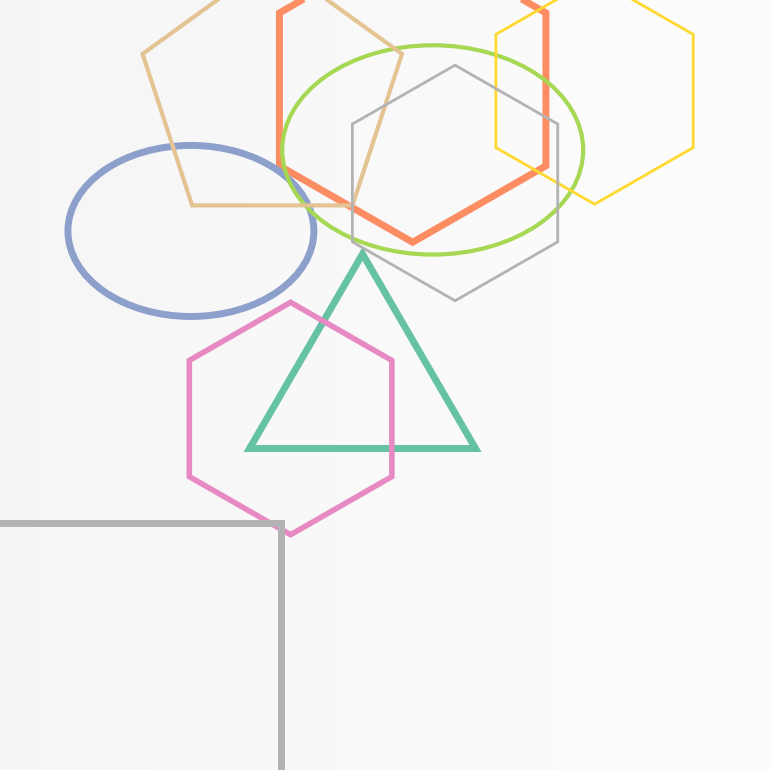[{"shape": "triangle", "thickness": 2.5, "radius": 0.84, "center": [0.468, 0.502]}, {"shape": "hexagon", "thickness": 2.5, "radius": 0.99, "center": [0.532, 0.884]}, {"shape": "oval", "thickness": 2.5, "radius": 0.79, "center": [0.246, 0.7]}, {"shape": "hexagon", "thickness": 2, "radius": 0.75, "center": [0.375, 0.456]}, {"shape": "oval", "thickness": 1.5, "radius": 0.97, "center": [0.558, 0.805]}, {"shape": "hexagon", "thickness": 1, "radius": 0.74, "center": [0.767, 0.882]}, {"shape": "pentagon", "thickness": 1.5, "radius": 0.88, "center": [0.351, 0.876]}, {"shape": "hexagon", "thickness": 1, "radius": 0.76, "center": [0.587, 0.762]}, {"shape": "square", "thickness": 2.5, "radius": 0.97, "center": [0.168, 0.127]}]